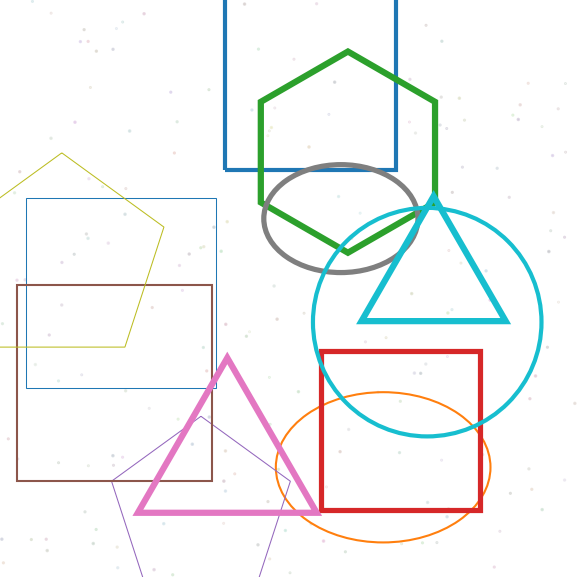[{"shape": "square", "thickness": 2, "radius": 0.74, "center": [0.537, 0.853]}, {"shape": "square", "thickness": 0.5, "radius": 0.82, "center": [0.209, 0.492]}, {"shape": "oval", "thickness": 1, "radius": 0.93, "center": [0.663, 0.19]}, {"shape": "hexagon", "thickness": 3, "radius": 0.87, "center": [0.602, 0.736]}, {"shape": "square", "thickness": 2.5, "radius": 0.69, "center": [0.693, 0.254]}, {"shape": "pentagon", "thickness": 0.5, "radius": 0.81, "center": [0.348, 0.116]}, {"shape": "square", "thickness": 1, "radius": 0.84, "center": [0.199, 0.336]}, {"shape": "triangle", "thickness": 3, "radius": 0.89, "center": [0.394, 0.201]}, {"shape": "oval", "thickness": 2.5, "radius": 0.67, "center": [0.59, 0.621]}, {"shape": "pentagon", "thickness": 0.5, "radius": 0.93, "center": [0.107, 0.549]}, {"shape": "circle", "thickness": 2, "radius": 0.99, "center": [0.74, 0.441]}, {"shape": "triangle", "thickness": 3, "radius": 0.72, "center": [0.751, 0.515]}]